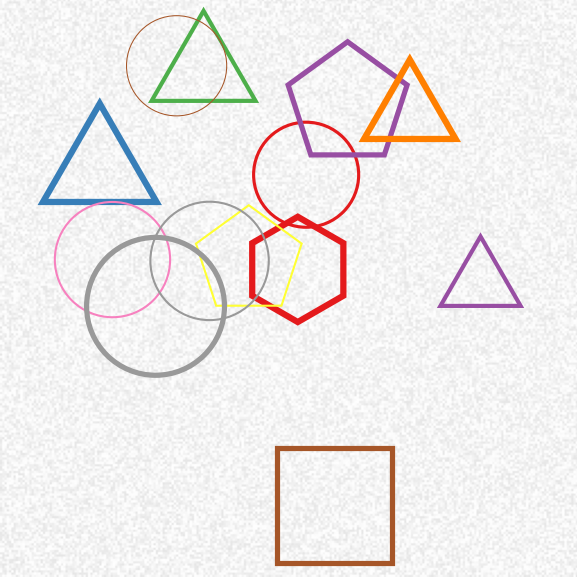[{"shape": "hexagon", "thickness": 3, "radius": 0.46, "center": [0.516, 0.533]}, {"shape": "circle", "thickness": 1.5, "radius": 0.45, "center": [0.53, 0.697]}, {"shape": "triangle", "thickness": 3, "radius": 0.57, "center": [0.173, 0.706]}, {"shape": "triangle", "thickness": 2, "radius": 0.52, "center": [0.352, 0.876]}, {"shape": "triangle", "thickness": 2, "radius": 0.4, "center": [0.832, 0.51]}, {"shape": "pentagon", "thickness": 2.5, "radius": 0.54, "center": [0.602, 0.818]}, {"shape": "triangle", "thickness": 3, "radius": 0.46, "center": [0.71, 0.804]}, {"shape": "pentagon", "thickness": 1, "radius": 0.48, "center": [0.431, 0.548]}, {"shape": "square", "thickness": 2.5, "radius": 0.5, "center": [0.579, 0.124]}, {"shape": "circle", "thickness": 0.5, "radius": 0.43, "center": [0.306, 0.885]}, {"shape": "circle", "thickness": 1, "radius": 0.5, "center": [0.195, 0.55]}, {"shape": "circle", "thickness": 2.5, "radius": 0.6, "center": [0.269, 0.469]}, {"shape": "circle", "thickness": 1, "radius": 0.51, "center": [0.363, 0.547]}]